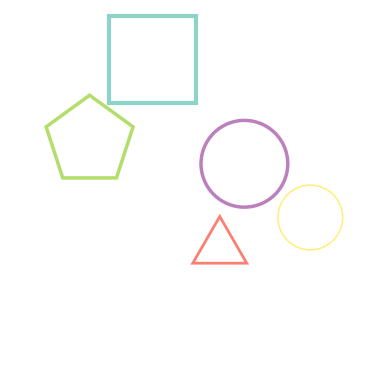[{"shape": "square", "thickness": 3, "radius": 0.56, "center": [0.396, 0.846]}, {"shape": "triangle", "thickness": 2, "radius": 0.4, "center": [0.571, 0.357]}, {"shape": "pentagon", "thickness": 2.5, "radius": 0.59, "center": [0.233, 0.634]}, {"shape": "circle", "thickness": 2.5, "radius": 0.56, "center": [0.635, 0.575]}, {"shape": "circle", "thickness": 1, "radius": 0.42, "center": [0.806, 0.435]}]